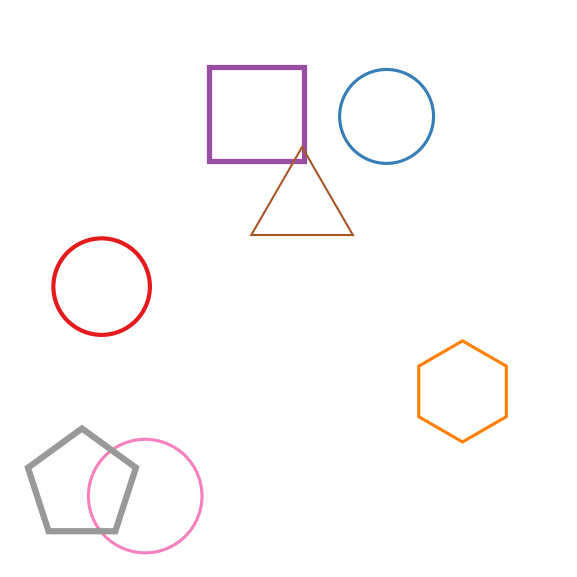[{"shape": "circle", "thickness": 2, "radius": 0.42, "center": [0.176, 0.503]}, {"shape": "circle", "thickness": 1.5, "radius": 0.41, "center": [0.669, 0.798]}, {"shape": "square", "thickness": 2.5, "radius": 0.41, "center": [0.444, 0.802]}, {"shape": "hexagon", "thickness": 1.5, "radius": 0.44, "center": [0.801, 0.321]}, {"shape": "triangle", "thickness": 1, "radius": 0.51, "center": [0.523, 0.643]}, {"shape": "circle", "thickness": 1.5, "radius": 0.49, "center": [0.251, 0.14]}, {"shape": "pentagon", "thickness": 3, "radius": 0.49, "center": [0.142, 0.159]}]